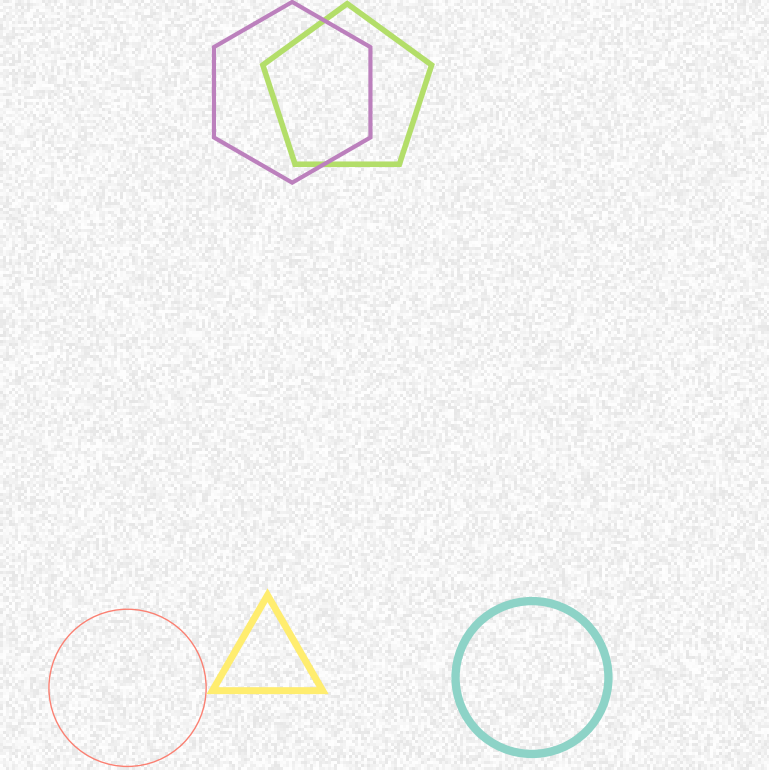[{"shape": "circle", "thickness": 3, "radius": 0.5, "center": [0.691, 0.12]}, {"shape": "circle", "thickness": 0.5, "radius": 0.51, "center": [0.166, 0.107]}, {"shape": "pentagon", "thickness": 2, "radius": 0.58, "center": [0.451, 0.88]}, {"shape": "hexagon", "thickness": 1.5, "radius": 0.59, "center": [0.379, 0.88]}, {"shape": "triangle", "thickness": 2.5, "radius": 0.41, "center": [0.347, 0.144]}]